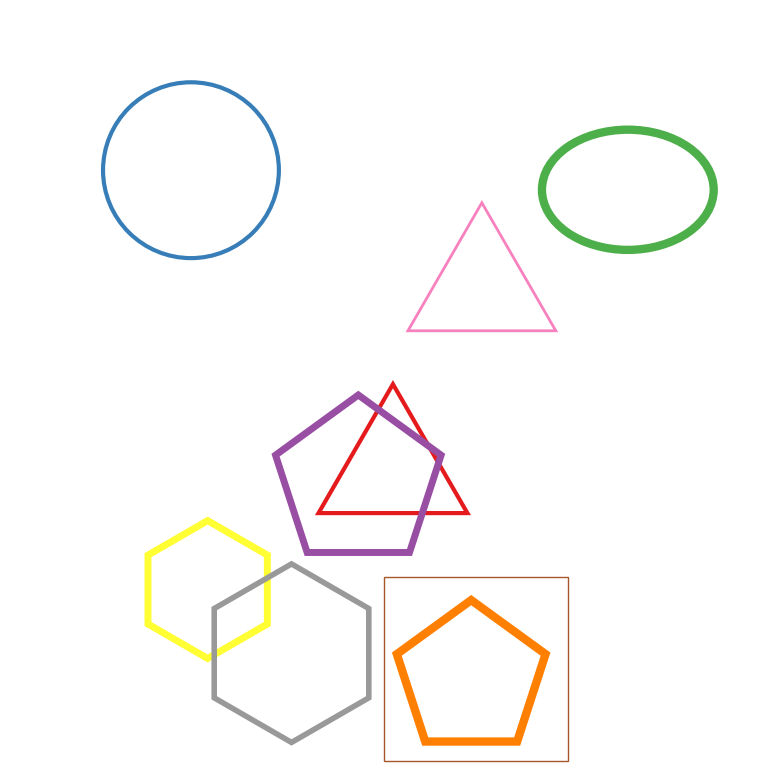[{"shape": "triangle", "thickness": 1.5, "radius": 0.56, "center": [0.51, 0.389]}, {"shape": "circle", "thickness": 1.5, "radius": 0.57, "center": [0.248, 0.779]}, {"shape": "oval", "thickness": 3, "radius": 0.56, "center": [0.815, 0.754]}, {"shape": "pentagon", "thickness": 2.5, "radius": 0.57, "center": [0.465, 0.374]}, {"shape": "pentagon", "thickness": 3, "radius": 0.51, "center": [0.612, 0.119]}, {"shape": "hexagon", "thickness": 2.5, "radius": 0.45, "center": [0.27, 0.234]}, {"shape": "square", "thickness": 0.5, "radius": 0.6, "center": [0.618, 0.131]}, {"shape": "triangle", "thickness": 1, "radius": 0.55, "center": [0.626, 0.626]}, {"shape": "hexagon", "thickness": 2, "radius": 0.58, "center": [0.379, 0.152]}]